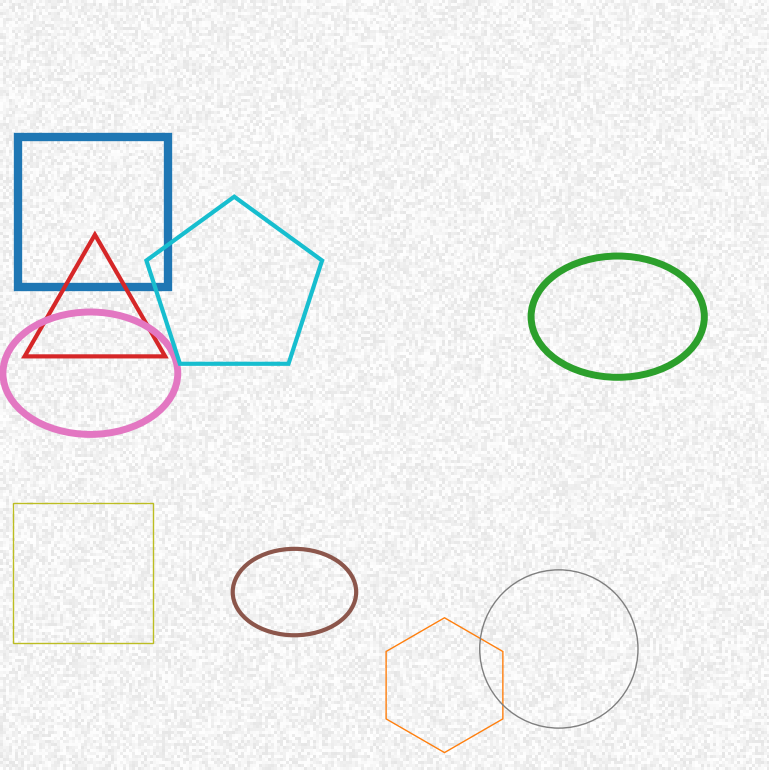[{"shape": "square", "thickness": 3, "radius": 0.49, "center": [0.12, 0.724]}, {"shape": "hexagon", "thickness": 0.5, "radius": 0.44, "center": [0.577, 0.11]}, {"shape": "oval", "thickness": 2.5, "radius": 0.56, "center": [0.802, 0.589]}, {"shape": "triangle", "thickness": 1.5, "radius": 0.53, "center": [0.123, 0.59]}, {"shape": "oval", "thickness": 1.5, "radius": 0.4, "center": [0.382, 0.231]}, {"shape": "oval", "thickness": 2.5, "radius": 0.57, "center": [0.117, 0.515]}, {"shape": "circle", "thickness": 0.5, "radius": 0.51, "center": [0.726, 0.157]}, {"shape": "square", "thickness": 0.5, "radius": 0.46, "center": [0.108, 0.256]}, {"shape": "pentagon", "thickness": 1.5, "radius": 0.6, "center": [0.304, 0.625]}]